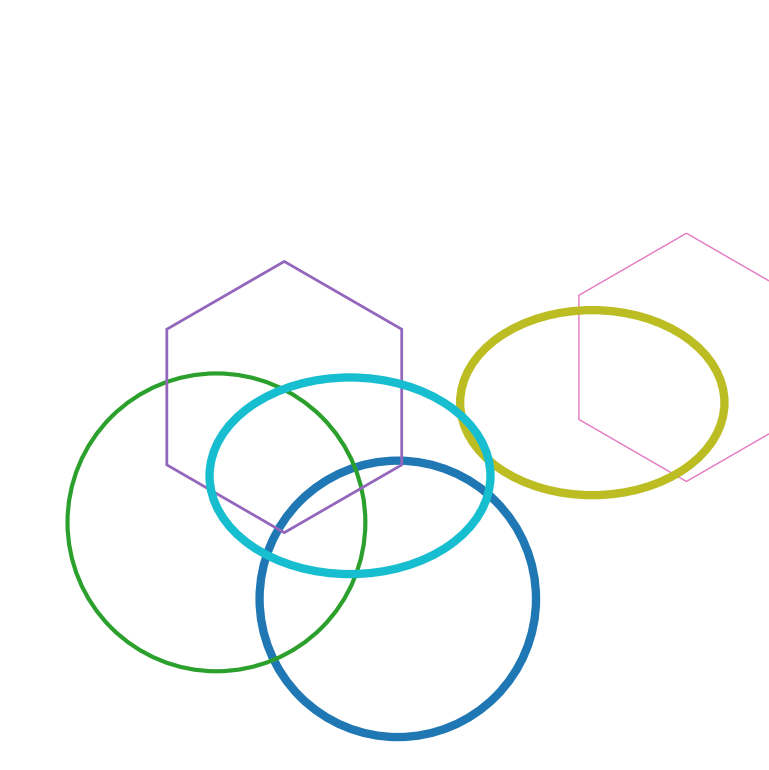[{"shape": "circle", "thickness": 3, "radius": 0.9, "center": [0.517, 0.222]}, {"shape": "circle", "thickness": 1.5, "radius": 0.97, "center": [0.281, 0.322]}, {"shape": "hexagon", "thickness": 1, "radius": 0.88, "center": [0.369, 0.484]}, {"shape": "hexagon", "thickness": 0.5, "radius": 0.81, "center": [0.891, 0.536]}, {"shape": "oval", "thickness": 3, "radius": 0.86, "center": [0.769, 0.477]}, {"shape": "oval", "thickness": 3, "radius": 0.91, "center": [0.455, 0.382]}]